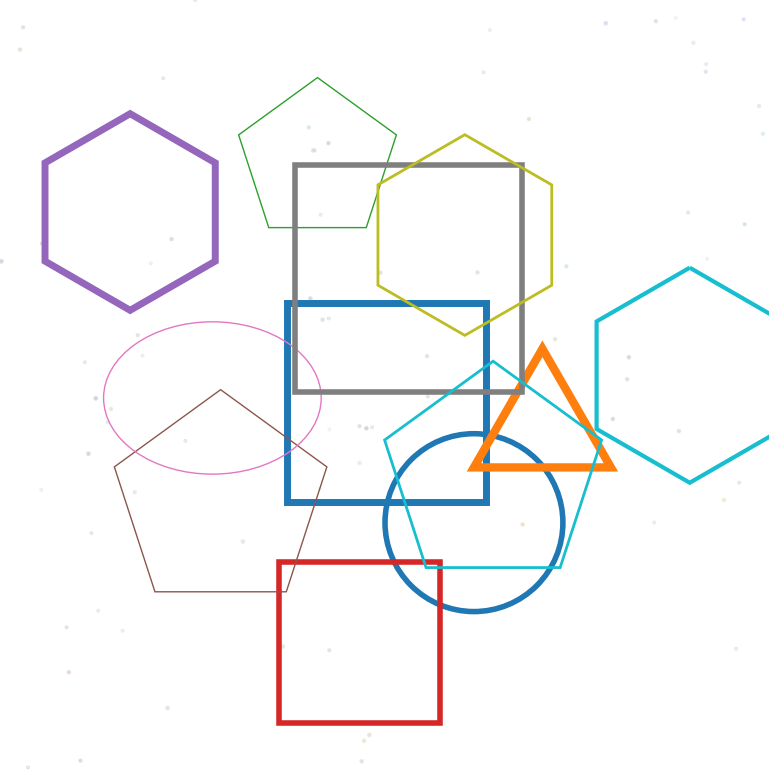[{"shape": "square", "thickness": 2.5, "radius": 0.65, "center": [0.502, 0.478]}, {"shape": "circle", "thickness": 2, "radius": 0.58, "center": [0.616, 0.321]}, {"shape": "triangle", "thickness": 3, "radius": 0.51, "center": [0.704, 0.444]}, {"shape": "pentagon", "thickness": 0.5, "radius": 0.54, "center": [0.412, 0.792]}, {"shape": "square", "thickness": 2, "radius": 0.52, "center": [0.467, 0.165]}, {"shape": "hexagon", "thickness": 2.5, "radius": 0.64, "center": [0.169, 0.725]}, {"shape": "pentagon", "thickness": 0.5, "radius": 0.73, "center": [0.287, 0.349]}, {"shape": "oval", "thickness": 0.5, "radius": 0.71, "center": [0.276, 0.483]}, {"shape": "square", "thickness": 2, "radius": 0.74, "center": [0.531, 0.638]}, {"shape": "hexagon", "thickness": 1, "radius": 0.65, "center": [0.604, 0.695]}, {"shape": "hexagon", "thickness": 1.5, "radius": 0.7, "center": [0.896, 0.513]}, {"shape": "pentagon", "thickness": 1, "radius": 0.74, "center": [0.64, 0.383]}]